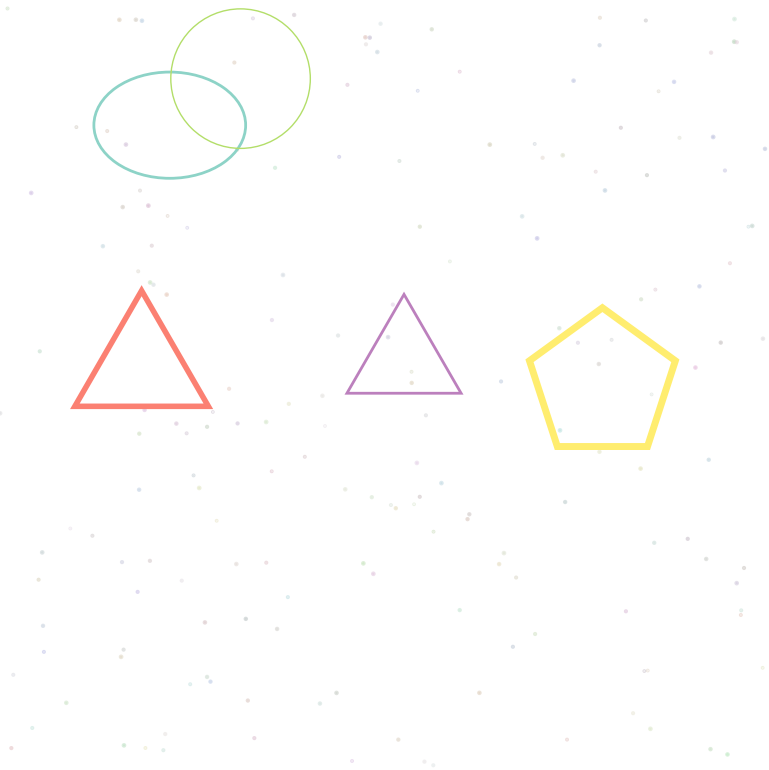[{"shape": "oval", "thickness": 1, "radius": 0.49, "center": [0.22, 0.837]}, {"shape": "triangle", "thickness": 2, "radius": 0.5, "center": [0.184, 0.522]}, {"shape": "circle", "thickness": 0.5, "radius": 0.45, "center": [0.312, 0.898]}, {"shape": "triangle", "thickness": 1, "radius": 0.43, "center": [0.525, 0.532]}, {"shape": "pentagon", "thickness": 2.5, "radius": 0.5, "center": [0.782, 0.501]}]